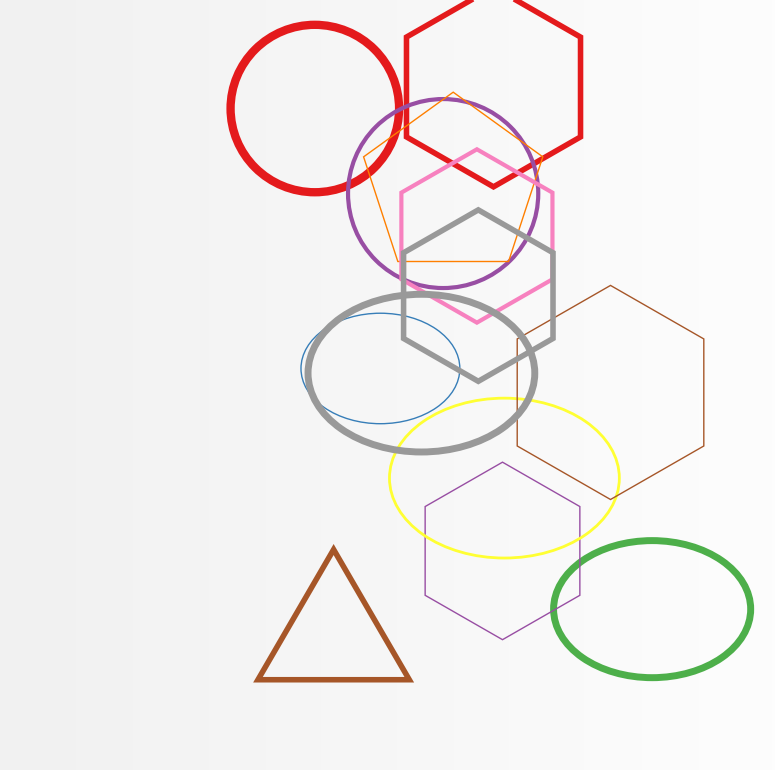[{"shape": "hexagon", "thickness": 2, "radius": 0.65, "center": [0.637, 0.887]}, {"shape": "circle", "thickness": 3, "radius": 0.54, "center": [0.406, 0.859]}, {"shape": "oval", "thickness": 0.5, "radius": 0.51, "center": [0.491, 0.521]}, {"shape": "oval", "thickness": 2.5, "radius": 0.64, "center": [0.841, 0.209]}, {"shape": "hexagon", "thickness": 0.5, "radius": 0.58, "center": [0.648, 0.285]}, {"shape": "circle", "thickness": 1.5, "radius": 0.61, "center": [0.572, 0.749]}, {"shape": "pentagon", "thickness": 0.5, "radius": 0.61, "center": [0.585, 0.759]}, {"shape": "oval", "thickness": 1, "radius": 0.74, "center": [0.651, 0.379]}, {"shape": "hexagon", "thickness": 0.5, "radius": 0.7, "center": [0.788, 0.49]}, {"shape": "triangle", "thickness": 2, "radius": 0.56, "center": [0.43, 0.174]}, {"shape": "hexagon", "thickness": 1.5, "radius": 0.56, "center": [0.615, 0.694]}, {"shape": "hexagon", "thickness": 2, "radius": 0.56, "center": [0.617, 0.616]}, {"shape": "oval", "thickness": 2.5, "radius": 0.73, "center": [0.544, 0.515]}]